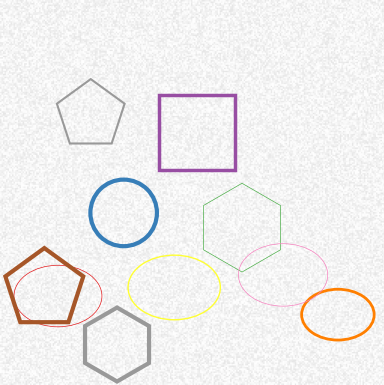[{"shape": "oval", "thickness": 0.5, "radius": 0.57, "center": [0.15, 0.231]}, {"shape": "circle", "thickness": 3, "radius": 0.43, "center": [0.321, 0.447]}, {"shape": "hexagon", "thickness": 0.5, "radius": 0.58, "center": [0.629, 0.409]}, {"shape": "square", "thickness": 2.5, "radius": 0.49, "center": [0.511, 0.656]}, {"shape": "oval", "thickness": 2, "radius": 0.47, "center": [0.878, 0.183]}, {"shape": "oval", "thickness": 1, "radius": 0.6, "center": [0.453, 0.253]}, {"shape": "pentagon", "thickness": 3, "radius": 0.53, "center": [0.115, 0.249]}, {"shape": "oval", "thickness": 0.5, "radius": 0.58, "center": [0.735, 0.286]}, {"shape": "pentagon", "thickness": 1.5, "radius": 0.46, "center": [0.236, 0.702]}, {"shape": "hexagon", "thickness": 3, "radius": 0.48, "center": [0.304, 0.105]}]